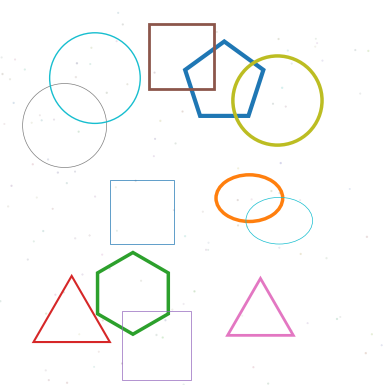[{"shape": "square", "thickness": 0.5, "radius": 0.42, "center": [0.369, 0.45]}, {"shape": "pentagon", "thickness": 3, "radius": 0.53, "center": [0.582, 0.785]}, {"shape": "oval", "thickness": 2.5, "radius": 0.43, "center": [0.648, 0.485]}, {"shape": "hexagon", "thickness": 2.5, "radius": 0.53, "center": [0.345, 0.238]}, {"shape": "triangle", "thickness": 1.5, "radius": 0.57, "center": [0.186, 0.169]}, {"shape": "square", "thickness": 0.5, "radius": 0.45, "center": [0.407, 0.103]}, {"shape": "square", "thickness": 2, "radius": 0.42, "center": [0.471, 0.854]}, {"shape": "triangle", "thickness": 2, "radius": 0.49, "center": [0.677, 0.178]}, {"shape": "circle", "thickness": 0.5, "radius": 0.55, "center": [0.168, 0.674]}, {"shape": "circle", "thickness": 2.5, "radius": 0.58, "center": [0.721, 0.739]}, {"shape": "circle", "thickness": 1, "radius": 0.59, "center": [0.247, 0.797]}, {"shape": "oval", "thickness": 0.5, "radius": 0.43, "center": [0.725, 0.427]}]